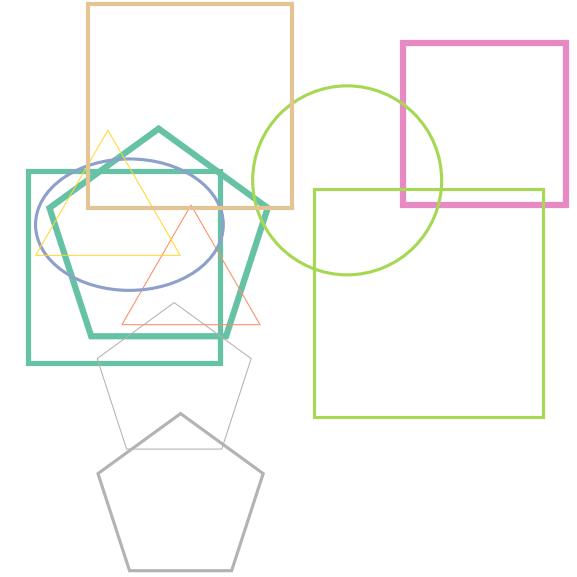[{"shape": "pentagon", "thickness": 3, "radius": 0.99, "center": [0.275, 0.578]}, {"shape": "square", "thickness": 2.5, "radius": 0.83, "center": [0.215, 0.537]}, {"shape": "triangle", "thickness": 0.5, "radius": 0.69, "center": [0.331, 0.506]}, {"shape": "oval", "thickness": 1.5, "radius": 0.81, "center": [0.224, 0.61]}, {"shape": "square", "thickness": 3, "radius": 0.7, "center": [0.839, 0.784]}, {"shape": "square", "thickness": 1.5, "radius": 0.99, "center": [0.742, 0.475]}, {"shape": "circle", "thickness": 1.5, "radius": 0.82, "center": [0.601, 0.687]}, {"shape": "triangle", "thickness": 0.5, "radius": 0.72, "center": [0.187, 0.629]}, {"shape": "square", "thickness": 2, "radius": 0.88, "center": [0.33, 0.815]}, {"shape": "pentagon", "thickness": 1.5, "radius": 0.75, "center": [0.313, 0.133]}, {"shape": "pentagon", "thickness": 0.5, "radius": 0.7, "center": [0.302, 0.335]}]